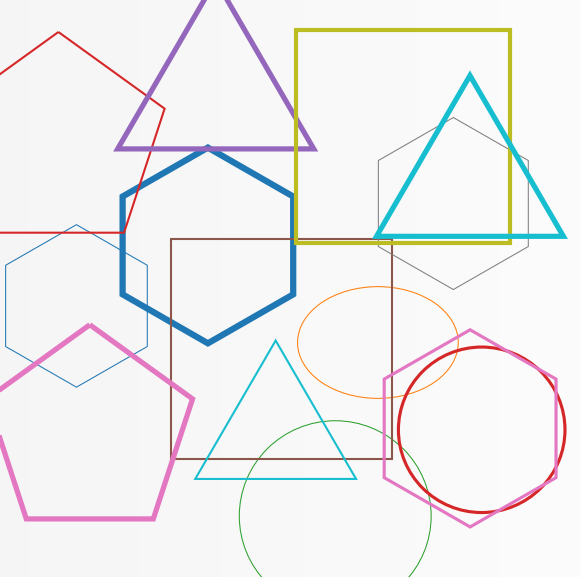[{"shape": "hexagon", "thickness": 3, "radius": 0.85, "center": [0.358, 0.574]}, {"shape": "hexagon", "thickness": 0.5, "radius": 0.7, "center": [0.132, 0.469]}, {"shape": "oval", "thickness": 0.5, "radius": 0.69, "center": [0.65, 0.406]}, {"shape": "circle", "thickness": 0.5, "radius": 0.83, "center": [0.577, 0.106]}, {"shape": "pentagon", "thickness": 1, "radius": 0.96, "center": [0.1, 0.752]}, {"shape": "circle", "thickness": 1.5, "radius": 0.72, "center": [0.829, 0.255]}, {"shape": "triangle", "thickness": 2.5, "radius": 0.97, "center": [0.371, 0.839]}, {"shape": "square", "thickness": 1, "radius": 0.95, "center": [0.484, 0.395]}, {"shape": "hexagon", "thickness": 1.5, "radius": 0.85, "center": [0.809, 0.257]}, {"shape": "pentagon", "thickness": 2.5, "radius": 0.93, "center": [0.154, 0.251]}, {"shape": "hexagon", "thickness": 0.5, "radius": 0.74, "center": [0.78, 0.647]}, {"shape": "square", "thickness": 2, "radius": 0.92, "center": [0.694, 0.763]}, {"shape": "triangle", "thickness": 2.5, "radius": 0.93, "center": [0.809, 0.683]}, {"shape": "triangle", "thickness": 1, "radius": 0.8, "center": [0.474, 0.25]}]